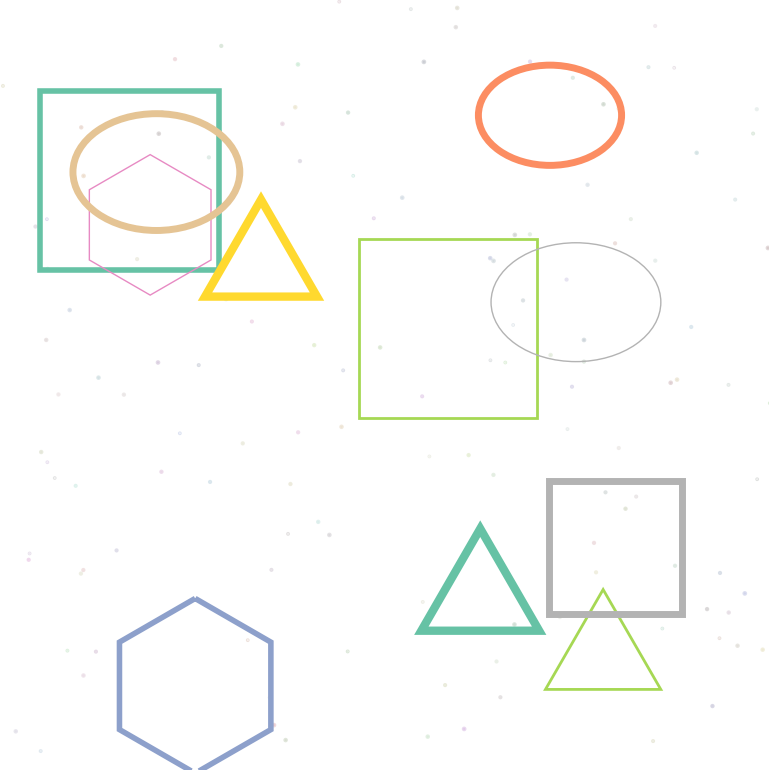[{"shape": "square", "thickness": 2, "radius": 0.58, "center": [0.168, 0.766]}, {"shape": "triangle", "thickness": 3, "radius": 0.44, "center": [0.624, 0.225]}, {"shape": "oval", "thickness": 2.5, "radius": 0.46, "center": [0.714, 0.85]}, {"shape": "hexagon", "thickness": 2, "radius": 0.57, "center": [0.253, 0.109]}, {"shape": "hexagon", "thickness": 0.5, "radius": 0.46, "center": [0.195, 0.708]}, {"shape": "triangle", "thickness": 1, "radius": 0.43, "center": [0.783, 0.148]}, {"shape": "square", "thickness": 1, "radius": 0.58, "center": [0.582, 0.573]}, {"shape": "triangle", "thickness": 3, "radius": 0.42, "center": [0.339, 0.657]}, {"shape": "oval", "thickness": 2.5, "radius": 0.54, "center": [0.203, 0.777]}, {"shape": "oval", "thickness": 0.5, "radius": 0.55, "center": [0.748, 0.608]}, {"shape": "square", "thickness": 2.5, "radius": 0.43, "center": [0.799, 0.289]}]